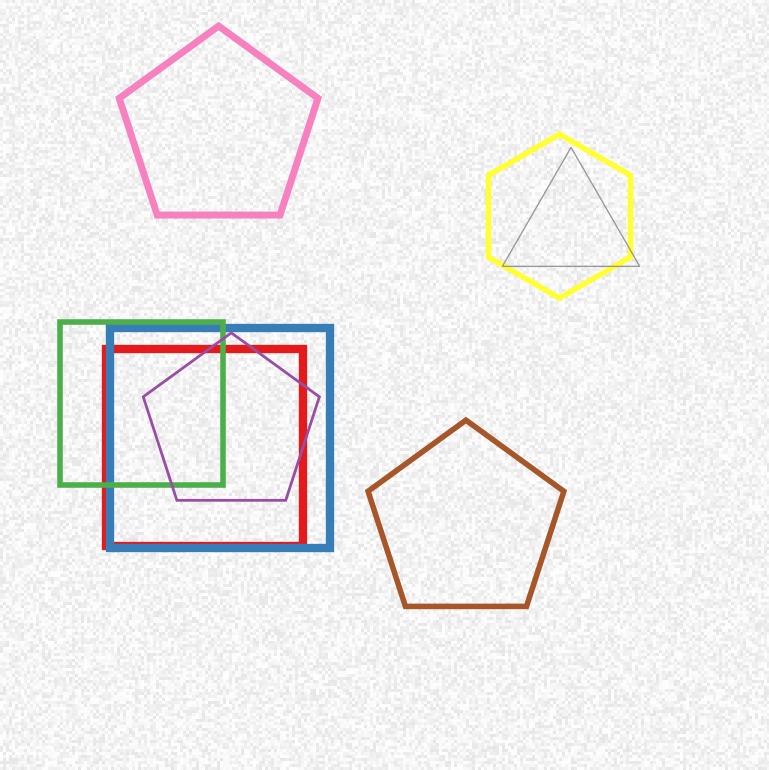[{"shape": "square", "thickness": 3, "radius": 0.64, "center": [0.266, 0.419]}, {"shape": "square", "thickness": 3, "radius": 0.71, "center": [0.286, 0.431]}, {"shape": "square", "thickness": 2, "radius": 0.53, "center": [0.184, 0.476]}, {"shape": "pentagon", "thickness": 1, "radius": 0.6, "center": [0.3, 0.448]}, {"shape": "hexagon", "thickness": 2, "radius": 0.53, "center": [0.727, 0.719]}, {"shape": "pentagon", "thickness": 2, "radius": 0.67, "center": [0.605, 0.321]}, {"shape": "pentagon", "thickness": 2.5, "radius": 0.68, "center": [0.284, 0.83]}, {"shape": "triangle", "thickness": 0.5, "radius": 0.51, "center": [0.742, 0.706]}]